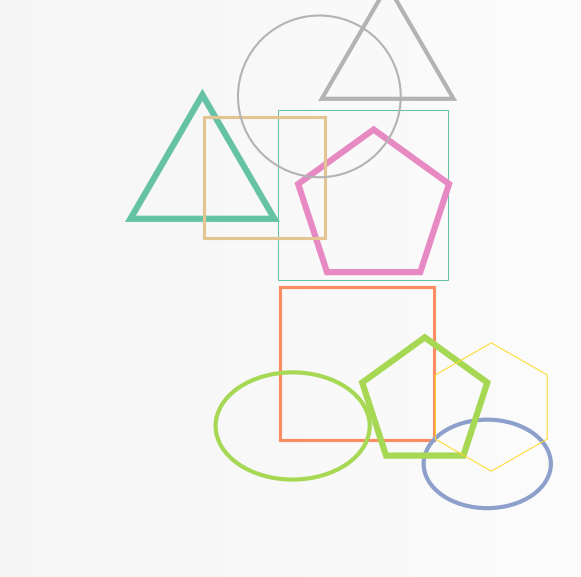[{"shape": "square", "thickness": 0.5, "radius": 0.73, "center": [0.625, 0.662]}, {"shape": "triangle", "thickness": 3, "radius": 0.72, "center": [0.348, 0.692]}, {"shape": "square", "thickness": 1.5, "radius": 0.66, "center": [0.614, 0.37]}, {"shape": "oval", "thickness": 2, "radius": 0.55, "center": [0.838, 0.196]}, {"shape": "pentagon", "thickness": 3, "radius": 0.68, "center": [0.643, 0.638]}, {"shape": "oval", "thickness": 2, "radius": 0.66, "center": [0.503, 0.262]}, {"shape": "pentagon", "thickness": 3, "radius": 0.57, "center": [0.731, 0.302]}, {"shape": "hexagon", "thickness": 0.5, "radius": 0.56, "center": [0.845, 0.294]}, {"shape": "square", "thickness": 1.5, "radius": 0.52, "center": [0.455, 0.692]}, {"shape": "circle", "thickness": 1, "radius": 0.7, "center": [0.549, 0.832]}, {"shape": "triangle", "thickness": 2, "radius": 0.65, "center": [0.667, 0.893]}]